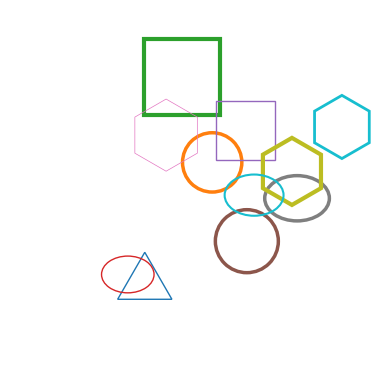[{"shape": "triangle", "thickness": 1, "radius": 0.41, "center": [0.376, 0.263]}, {"shape": "circle", "thickness": 2.5, "radius": 0.39, "center": [0.551, 0.578]}, {"shape": "square", "thickness": 3, "radius": 0.49, "center": [0.473, 0.8]}, {"shape": "oval", "thickness": 1, "radius": 0.34, "center": [0.332, 0.287]}, {"shape": "square", "thickness": 1, "radius": 0.39, "center": [0.638, 0.661]}, {"shape": "circle", "thickness": 2.5, "radius": 0.41, "center": [0.641, 0.374]}, {"shape": "hexagon", "thickness": 0.5, "radius": 0.47, "center": [0.431, 0.649]}, {"shape": "oval", "thickness": 2.5, "radius": 0.42, "center": [0.772, 0.485]}, {"shape": "hexagon", "thickness": 3, "radius": 0.44, "center": [0.758, 0.555]}, {"shape": "hexagon", "thickness": 2, "radius": 0.41, "center": [0.888, 0.67]}, {"shape": "oval", "thickness": 1.5, "radius": 0.38, "center": [0.66, 0.493]}]